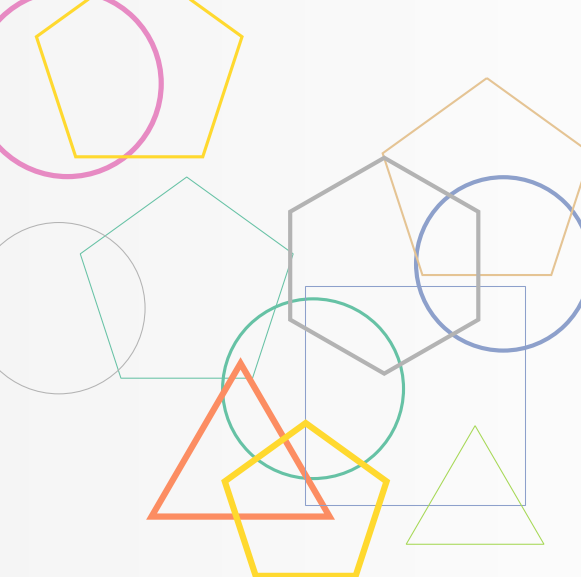[{"shape": "pentagon", "thickness": 0.5, "radius": 0.96, "center": [0.321, 0.5]}, {"shape": "circle", "thickness": 1.5, "radius": 0.78, "center": [0.539, 0.326]}, {"shape": "triangle", "thickness": 3, "radius": 0.88, "center": [0.414, 0.193]}, {"shape": "square", "thickness": 0.5, "radius": 0.95, "center": [0.714, 0.314]}, {"shape": "circle", "thickness": 2, "radius": 0.75, "center": [0.866, 0.542]}, {"shape": "circle", "thickness": 2.5, "radius": 0.81, "center": [0.116, 0.855]}, {"shape": "triangle", "thickness": 0.5, "radius": 0.68, "center": [0.817, 0.125]}, {"shape": "pentagon", "thickness": 3, "radius": 0.73, "center": [0.526, 0.12]}, {"shape": "pentagon", "thickness": 1.5, "radius": 0.93, "center": [0.24, 0.878]}, {"shape": "pentagon", "thickness": 1, "radius": 0.94, "center": [0.838, 0.675]}, {"shape": "circle", "thickness": 0.5, "radius": 0.74, "center": [0.101, 0.465]}, {"shape": "hexagon", "thickness": 2, "radius": 0.93, "center": [0.661, 0.539]}]